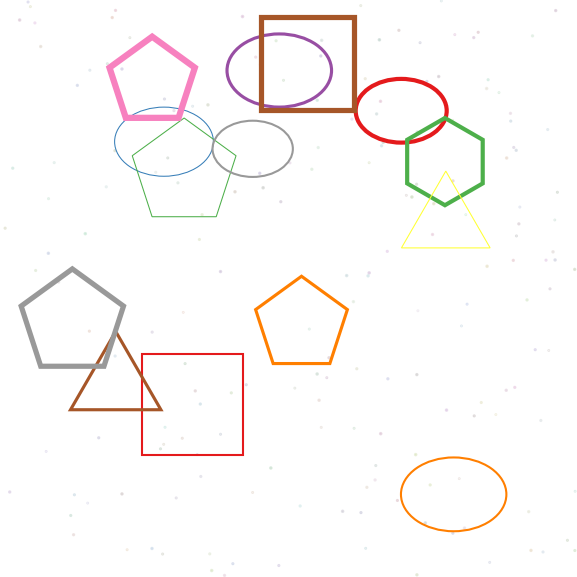[{"shape": "oval", "thickness": 2, "radius": 0.39, "center": [0.695, 0.807]}, {"shape": "square", "thickness": 1, "radius": 0.44, "center": [0.333, 0.298]}, {"shape": "oval", "thickness": 0.5, "radius": 0.43, "center": [0.284, 0.754]}, {"shape": "pentagon", "thickness": 0.5, "radius": 0.47, "center": [0.319, 0.7]}, {"shape": "hexagon", "thickness": 2, "radius": 0.38, "center": [0.77, 0.719]}, {"shape": "oval", "thickness": 1.5, "radius": 0.45, "center": [0.484, 0.877]}, {"shape": "pentagon", "thickness": 1.5, "radius": 0.42, "center": [0.522, 0.437]}, {"shape": "oval", "thickness": 1, "radius": 0.46, "center": [0.786, 0.143]}, {"shape": "triangle", "thickness": 0.5, "radius": 0.44, "center": [0.772, 0.614]}, {"shape": "triangle", "thickness": 1.5, "radius": 0.45, "center": [0.2, 0.335]}, {"shape": "square", "thickness": 2.5, "radius": 0.4, "center": [0.532, 0.889]}, {"shape": "pentagon", "thickness": 3, "radius": 0.39, "center": [0.264, 0.858]}, {"shape": "oval", "thickness": 1, "radius": 0.35, "center": [0.438, 0.741]}, {"shape": "pentagon", "thickness": 2.5, "radius": 0.47, "center": [0.125, 0.44]}]